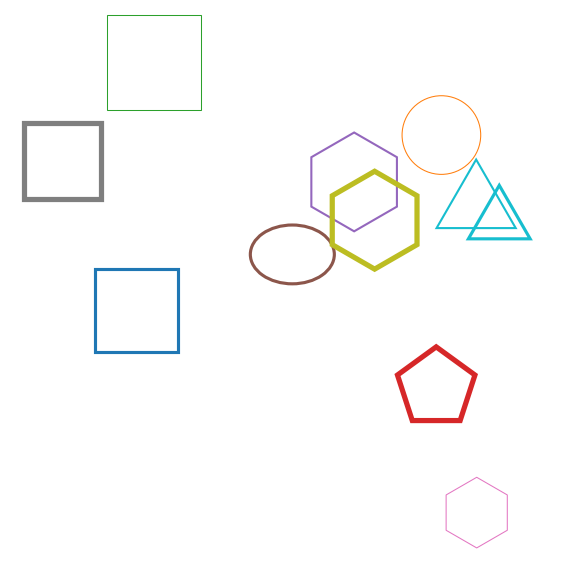[{"shape": "square", "thickness": 1.5, "radius": 0.36, "center": [0.237, 0.462]}, {"shape": "circle", "thickness": 0.5, "radius": 0.34, "center": [0.764, 0.765]}, {"shape": "square", "thickness": 0.5, "radius": 0.41, "center": [0.267, 0.891]}, {"shape": "pentagon", "thickness": 2.5, "radius": 0.35, "center": [0.755, 0.328]}, {"shape": "hexagon", "thickness": 1, "radius": 0.43, "center": [0.613, 0.684]}, {"shape": "oval", "thickness": 1.5, "radius": 0.36, "center": [0.506, 0.559]}, {"shape": "hexagon", "thickness": 0.5, "radius": 0.31, "center": [0.825, 0.112]}, {"shape": "square", "thickness": 2.5, "radius": 0.33, "center": [0.108, 0.72]}, {"shape": "hexagon", "thickness": 2.5, "radius": 0.42, "center": [0.649, 0.618]}, {"shape": "triangle", "thickness": 1, "radius": 0.4, "center": [0.824, 0.644]}, {"shape": "triangle", "thickness": 1.5, "radius": 0.31, "center": [0.865, 0.616]}]